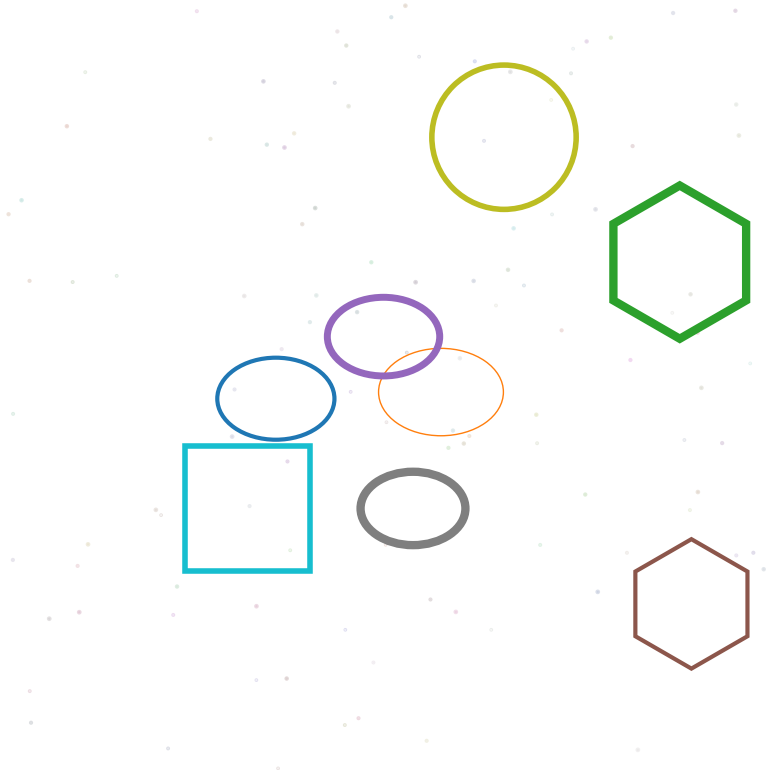[{"shape": "oval", "thickness": 1.5, "radius": 0.38, "center": [0.358, 0.482]}, {"shape": "oval", "thickness": 0.5, "radius": 0.41, "center": [0.573, 0.491]}, {"shape": "hexagon", "thickness": 3, "radius": 0.5, "center": [0.883, 0.66]}, {"shape": "oval", "thickness": 2.5, "radius": 0.36, "center": [0.498, 0.563]}, {"shape": "hexagon", "thickness": 1.5, "radius": 0.42, "center": [0.898, 0.216]}, {"shape": "oval", "thickness": 3, "radius": 0.34, "center": [0.536, 0.34]}, {"shape": "circle", "thickness": 2, "radius": 0.47, "center": [0.655, 0.822]}, {"shape": "square", "thickness": 2, "radius": 0.41, "center": [0.322, 0.34]}]